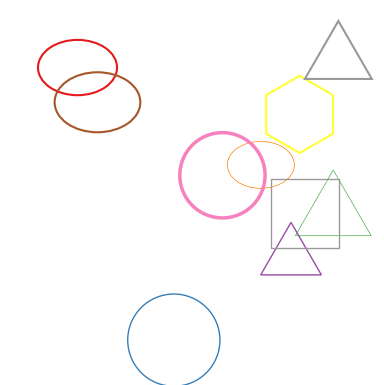[{"shape": "oval", "thickness": 1.5, "radius": 0.51, "center": [0.201, 0.825]}, {"shape": "circle", "thickness": 1, "radius": 0.6, "center": [0.451, 0.117]}, {"shape": "triangle", "thickness": 0.5, "radius": 0.57, "center": [0.866, 0.445]}, {"shape": "triangle", "thickness": 1, "radius": 0.45, "center": [0.756, 0.332]}, {"shape": "oval", "thickness": 0.5, "radius": 0.44, "center": [0.678, 0.572]}, {"shape": "hexagon", "thickness": 1.5, "radius": 0.5, "center": [0.778, 0.703]}, {"shape": "oval", "thickness": 1.5, "radius": 0.56, "center": [0.253, 0.734]}, {"shape": "circle", "thickness": 2.5, "radius": 0.55, "center": [0.578, 0.545]}, {"shape": "square", "thickness": 1, "radius": 0.45, "center": [0.792, 0.445]}, {"shape": "triangle", "thickness": 1.5, "radius": 0.5, "center": [0.879, 0.845]}]